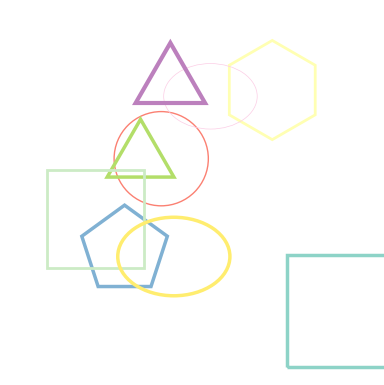[{"shape": "square", "thickness": 2.5, "radius": 0.73, "center": [0.892, 0.193]}, {"shape": "hexagon", "thickness": 2, "radius": 0.64, "center": [0.707, 0.766]}, {"shape": "circle", "thickness": 1, "radius": 0.61, "center": [0.419, 0.588]}, {"shape": "pentagon", "thickness": 2.5, "radius": 0.58, "center": [0.324, 0.35]}, {"shape": "triangle", "thickness": 2.5, "radius": 0.5, "center": [0.365, 0.59]}, {"shape": "oval", "thickness": 0.5, "radius": 0.61, "center": [0.547, 0.75]}, {"shape": "triangle", "thickness": 3, "radius": 0.52, "center": [0.442, 0.785]}, {"shape": "square", "thickness": 2, "radius": 0.63, "center": [0.248, 0.431]}, {"shape": "oval", "thickness": 2.5, "radius": 0.73, "center": [0.452, 0.334]}]